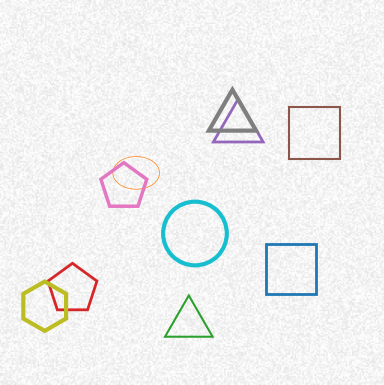[{"shape": "square", "thickness": 2, "radius": 0.32, "center": [0.756, 0.301]}, {"shape": "oval", "thickness": 0.5, "radius": 0.3, "center": [0.354, 0.551]}, {"shape": "triangle", "thickness": 1.5, "radius": 0.36, "center": [0.49, 0.161]}, {"shape": "pentagon", "thickness": 2, "radius": 0.33, "center": [0.188, 0.249]}, {"shape": "triangle", "thickness": 2, "radius": 0.37, "center": [0.619, 0.669]}, {"shape": "square", "thickness": 1.5, "radius": 0.33, "center": [0.817, 0.654]}, {"shape": "pentagon", "thickness": 2.5, "radius": 0.31, "center": [0.322, 0.515]}, {"shape": "triangle", "thickness": 3, "radius": 0.35, "center": [0.604, 0.696]}, {"shape": "hexagon", "thickness": 3, "radius": 0.32, "center": [0.116, 0.205]}, {"shape": "circle", "thickness": 3, "radius": 0.41, "center": [0.506, 0.394]}]